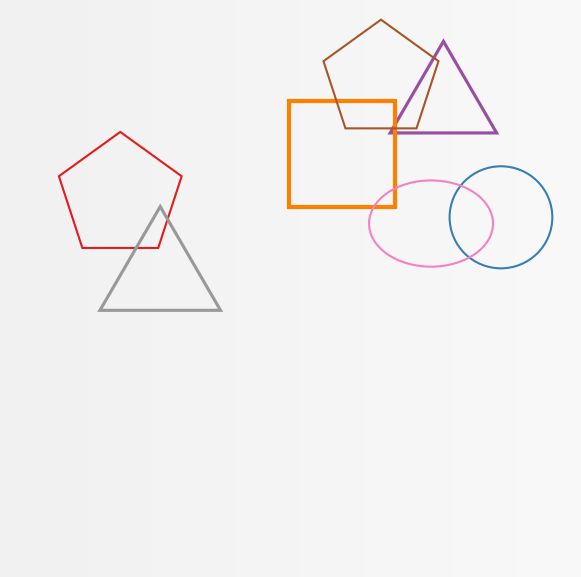[{"shape": "pentagon", "thickness": 1, "radius": 0.56, "center": [0.207, 0.66]}, {"shape": "circle", "thickness": 1, "radius": 0.44, "center": [0.862, 0.623]}, {"shape": "triangle", "thickness": 1.5, "radius": 0.53, "center": [0.763, 0.822]}, {"shape": "square", "thickness": 2, "radius": 0.46, "center": [0.589, 0.733]}, {"shape": "pentagon", "thickness": 1, "radius": 0.52, "center": [0.655, 0.861]}, {"shape": "oval", "thickness": 1, "radius": 0.53, "center": [0.742, 0.612]}, {"shape": "triangle", "thickness": 1.5, "radius": 0.6, "center": [0.276, 0.522]}]